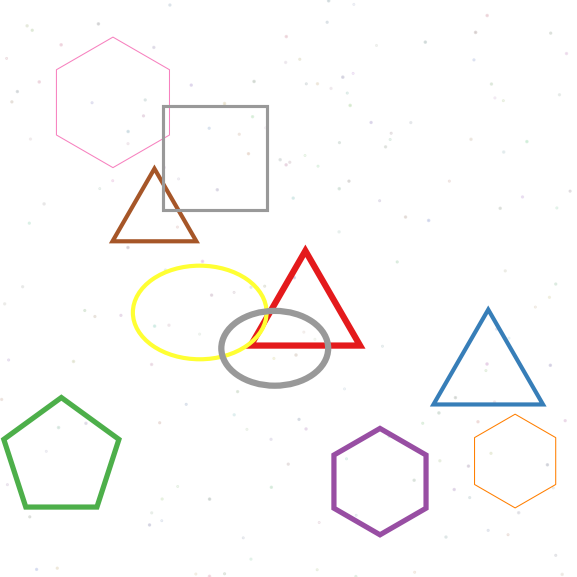[{"shape": "triangle", "thickness": 3, "radius": 0.55, "center": [0.529, 0.455]}, {"shape": "triangle", "thickness": 2, "radius": 0.55, "center": [0.845, 0.354]}, {"shape": "pentagon", "thickness": 2.5, "radius": 0.52, "center": [0.106, 0.206]}, {"shape": "hexagon", "thickness": 2.5, "radius": 0.46, "center": [0.658, 0.165]}, {"shape": "hexagon", "thickness": 0.5, "radius": 0.41, "center": [0.892, 0.201]}, {"shape": "oval", "thickness": 2, "radius": 0.58, "center": [0.346, 0.458]}, {"shape": "triangle", "thickness": 2, "radius": 0.42, "center": [0.267, 0.623]}, {"shape": "hexagon", "thickness": 0.5, "radius": 0.57, "center": [0.196, 0.822]}, {"shape": "square", "thickness": 1.5, "radius": 0.45, "center": [0.372, 0.726]}, {"shape": "oval", "thickness": 3, "radius": 0.46, "center": [0.476, 0.396]}]